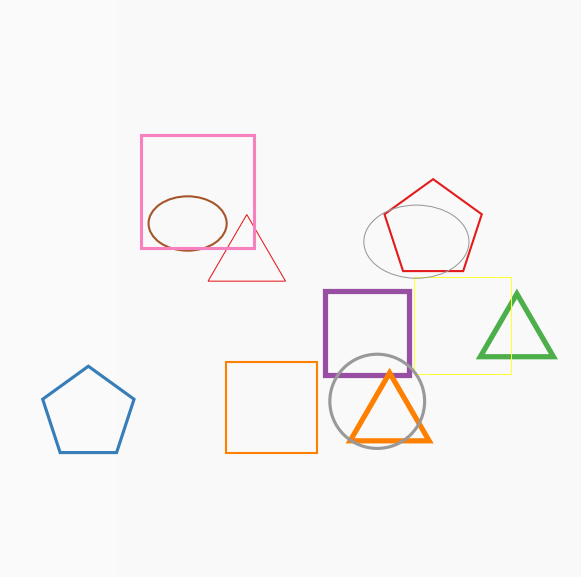[{"shape": "pentagon", "thickness": 1, "radius": 0.44, "center": [0.745, 0.601]}, {"shape": "triangle", "thickness": 0.5, "radius": 0.38, "center": [0.425, 0.551]}, {"shape": "pentagon", "thickness": 1.5, "radius": 0.41, "center": [0.152, 0.282]}, {"shape": "triangle", "thickness": 2.5, "radius": 0.36, "center": [0.889, 0.418]}, {"shape": "square", "thickness": 2.5, "radius": 0.36, "center": [0.632, 0.423]}, {"shape": "triangle", "thickness": 2.5, "radius": 0.39, "center": [0.67, 0.275]}, {"shape": "square", "thickness": 1, "radius": 0.39, "center": [0.468, 0.293]}, {"shape": "square", "thickness": 0.5, "radius": 0.42, "center": [0.796, 0.436]}, {"shape": "oval", "thickness": 1, "radius": 0.34, "center": [0.323, 0.612]}, {"shape": "square", "thickness": 1.5, "radius": 0.49, "center": [0.34, 0.667]}, {"shape": "oval", "thickness": 0.5, "radius": 0.45, "center": [0.716, 0.581]}, {"shape": "circle", "thickness": 1.5, "radius": 0.41, "center": [0.649, 0.304]}]